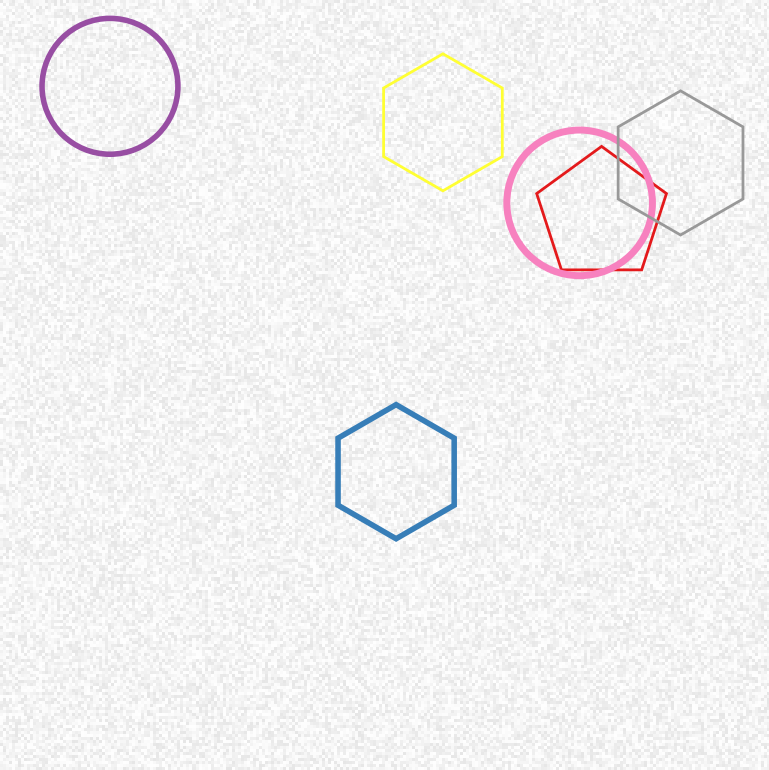[{"shape": "pentagon", "thickness": 1, "radius": 0.44, "center": [0.781, 0.721]}, {"shape": "hexagon", "thickness": 2, "radius": 0.44, "center": [0.514, 0.387]}, {"shape": "circle", "thickness": 2, "radius": 0.44, "center": [0.143, 0.888]}, {"shape": "hexagon", "thickness": 1, "radius": 0.44, "center": [0.575, 0.841]}, {"shape": "circle", "thickness": 2.5, "radius": 0.47, "center": [0.753, 0.737]}, {"shape": "hexagon", "thickness": 1, "radius": 0.47, "center": [0.884, 0.788]}]